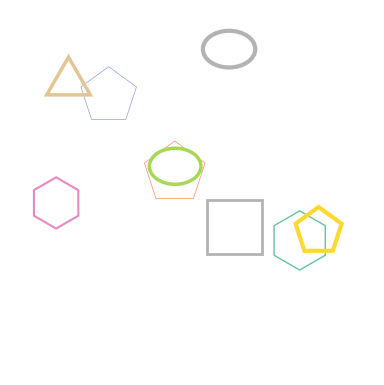[{"shape": "hexagon", "thickness": 1, "radius": 0.38, "center": [0.778, 0.375]}, {"shape": "pentagon", "thickness": 0.5, "radius": 0.41, "center": [0.454, 0.551]}, {"shape": "pentagon", "thickness": 0.5, "radius": 0.38, "center": [0.282, 0.751]}, {"shape": "hexagon", "thickness": 1.5, "radius": 0.33, "center": [0.146, 0.473]}, {"shape": "oval", "thickness": 2.5, "radius": 0.33, "center": [0.455, 0.568]}, {"shape": "pentagon", "thickness": 3, "radius": 0.31, "center": [0.827, 0.399]}, {"shape": "triangle", "thickness": 2.5, "radius": 0.33, "center": [0.178, 0.786]}, {"shape": "square", "thickness": 2, "radius": 0.35, "center": [0.609, 0.411]}, {"shape": "oval", "thickness": 3, "radius": 0.34, "center": [0.595, 0.872]}]